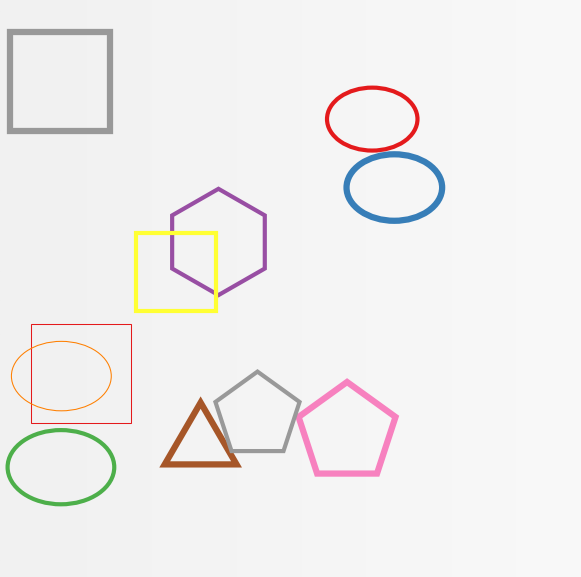[{"shape": "oval", "thickness": 2, "radius": 0.39, "center": [0.64, 0.793]}, {"shape": "square", "thickness": 0.5, "radius": 0.43, "center": [0.139, 0.353]}, {"shape": "oval", "thickness": 3, "radius": 0.41, "center": [0.678, 0.674]}, {"shape": "oval", "thickness": 2, "radius": 0.46, "center": [0.105, 0.19]}, {"shape": "hexagon", "thickness": 2, "radius": 0.46, "center": [0.376, 0.58]}, {"shape": "oval", "thickness": 0.5, "radius": 0.43, "center": [0.106, 0.348]}, {"shape": "square", "thickness": 2, "radius": 0.34, "center": [0.303, 0.528]}, {"shape": "triangle", "thickness": 3, "radius": 0.36, "center": [0.345, 0.231]}, {"shape": "pentagon", "thickness": 3, "radius": 0.44, "center": [0.597, 0.25]}, {"shape": "square", "thickness": 3, "radius": 0.43, "center": [0.103, 0.858]}, {"shape": "pentagon", "thickness": 2, "radius": 0.38, "center": [0.443, 0.28]}]